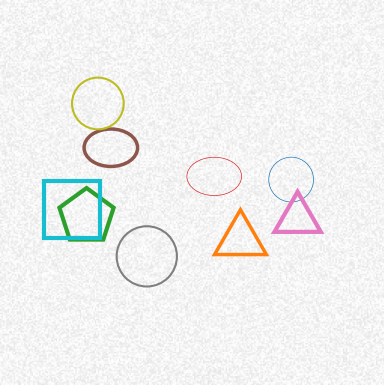[{"shape": "circle", "thickness": 0.5, "radius": 0.29, "center": [0.756, 0.534]}, {"shape": "triangle", "thickness": 2.5, "radius": 0.39, "center": [0.625, 0.378]}, {"shape": "pentagon", "thickness": 3, "radius": 0.37, "center": [0.225, 0.438]}, {"shape": "oval", "thickness": 0.5, "radius": 0.36, "center": [0.556, 0.542]}, {"shape": "oval", "thickness": 2.5, "radius": 0.35, "center": [0.288, 0.616]}, {"shape": "triangle", "thickness": 3, "radius": 0.35, "center": [0.773, 0.432]}, {"shape": "circle", "thickness": 1.5, "radius": 0.39, "center": [0.381, 0.334]}, {"shape": "circle", "thickness": 1.5, "radius": 0.34, "center": [0.254, 0.731]}, {"shape": "square", "thickness": 3, "radius": 0.37, "center": [0.187, 0.455]}]